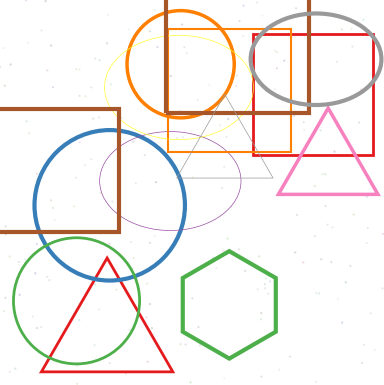[{"shape": "square", "thickness": 2, "radius": 0.78, "center": [0.813, 0.755]}, {"shape": "triangle", "thickness": 2, "radius": 0.99, "center": [0.278, 0.133]}, {"shape": "circle", "thickness": 3, "radius": 0.98, "center": [0.285, 0.467]}, {"shape": "hexagon", "thickness": 3, "radius": 0.7, "center": [0.596, 0.208]}, {"shape": "circle", "thickness": 2, "radius": 0.82, "center": [0.199, 0.219]}, {"shape": "oval", "thickness": 0.5, "radius": 0.92, "center": [0.442, 0.53]}, {"shape": "square", "thickness": 1.5, "radius": 0.8, "center": [0.595, 0.765]}, {"shape": "circle", "thickness": 2.5, "radius": 0.7, "center": [0.469, 0.833]}, {"shape": "oval", "thickness": 0.5, "radius": 0.97, "center": [0.465, 0.773]}, {"shape": "square", "thickness": 3, "radius": 0.8, "center": [0.15, 0.556]}, {"shape": "square", "thickness": 3, "radius": 0.92, "center": [0.616, 0.892]}, {"shape": "triangle", "thickness": 2.5, "radius": 0.75, "center": [0.852, 0.57]}, {"shape": "oval", "thickness": 3, "radius": 0.85, "center": [0.821, 0.846]}, {"shape": "triangle", "thickness": 0.5, "radius": 0.72, "center": [0.584, 0.61]}]